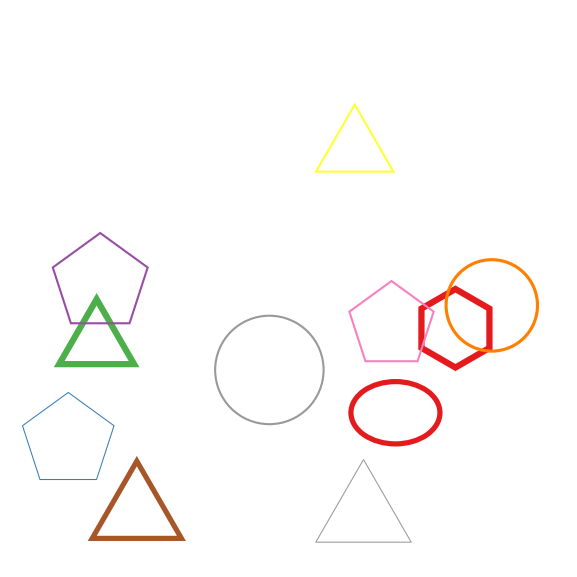[{"shape": "oval", "thickness": 2.5, "radius": 0.39, "center": [0.685, 0.284]}, {"shape": "hexagon", "thickness": 3, "radius": 0.34, "center": [0.789, 0.431]}, {"shape": "pentagon", "thickness": 0.5, "radius": 0.42, "center": [0.118, 0.236]}, {"shape": "triangle", "thickness": 3, "radius": 0.37, "center": [0.167, 0.406]}, {"shape": "pentagon", "thickness": 1, "radius": 0.43, "center": [0.174, 0.509]}, {"shape": "circle", "thickness": 1.5, "radius": 0.4, "center": [0.852, 0.47]}, {"shape": "triangle", "thickness": 1, "radius": 0.39, "center": [0.614, 0.741]}, {"shape": "triangle", "thickness": 2.5, "radius": 0.45, "center": [0.237, 0.111]}, {"shape": "pentagon", "thickness": 1, "radius": 0.38, "center": [0.678, 0.436]}, {"shape": "triangle", "thickness": 0.5, "radius": 0.48, "center": [0.629, 0.108]}, {"shape": "circle", "thickness": 1, "radius": 0.47, "center": [0.466, 0.359]}]